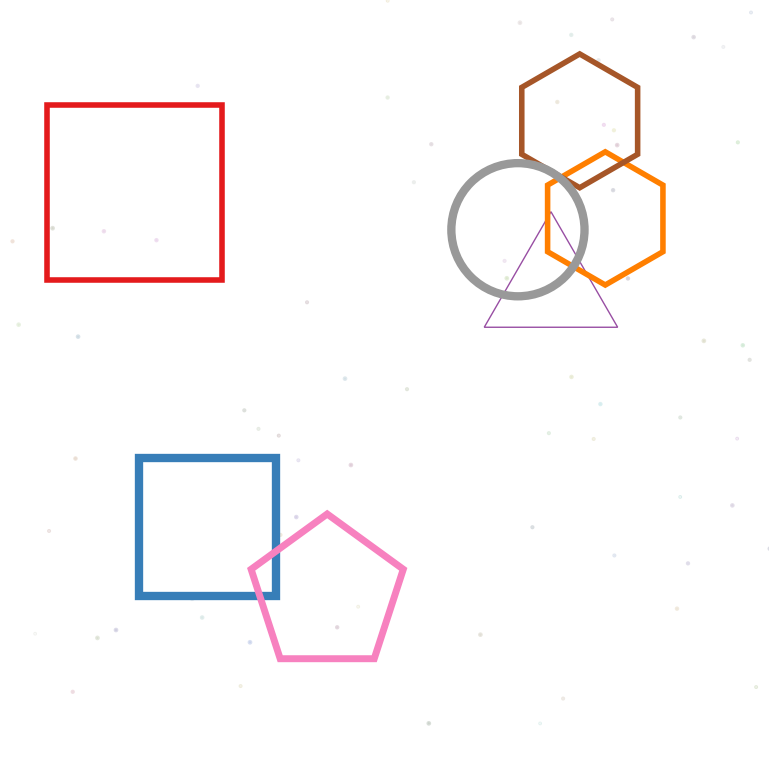[{"shape": "square", "thickness": 2, "radius": 0.57, "center": [0.175, 0.75]}, {"shape": "square", "thickness": 3, "radius": 0.45, "center": [0.269, 0.316]}, {"shape": "triangle", "thickness": 0.5, "radius": 0.5, "center": [0.716, 0.625]}, {"shape": "hexagon", "thickness": 2, "radius": 0.43, "center": [0.786, 0.716]}, {"shape": "hexagon", "thickness": 2, "radius": 0.43, "center": [0.753, 0.843]}, {"shape": "pentagon", "thickness": 2.5, "radius": 0.52, "center": [0.425, 0.229]}, {"shape": "circle", "thickness": 3, "radius": 0.43, "center": [0.673, 0.702]}]